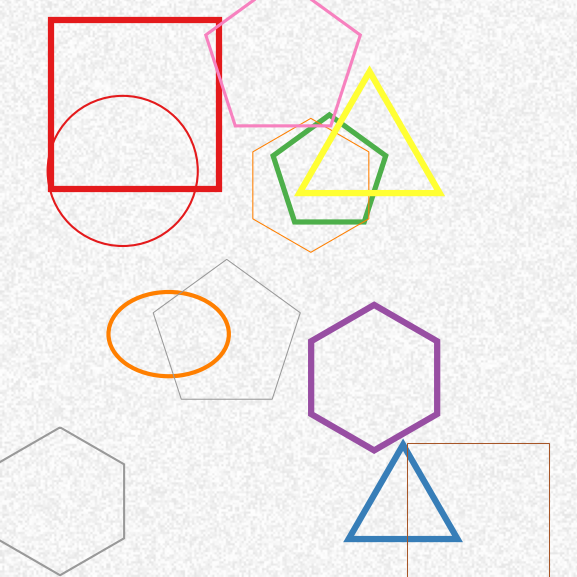[{"shape": "circle", "thickness": 1, "radius": 0.65, "center": [0.212, 0.703]}, {"shape": "square", "thickness": 3, "radius": 0.73, "center": [0.234, 0.818]}, {"shape": "triangle", "thickness": 3, "radius": 0.54, "center": [0.698, 0.12]}, {"shape": "pentagon", "thickness": 2.5, "radius": 0.51, "center": [0.57, 0.698]}, {"shape": "hexagon", "thickness": 3, "radius": 0.63, "center": [0.648, 0.345]}, {"shape": "hexagon", "thickness": 0.5, "radius": 0.58, "center": [0.538, 0.678]}, {"shape": "oval", "thickness": 2, "radius": 0.52, "center": [0.292, 0.421]}, {"shape": "triangle", "thickness": 3, "radius": 0.7, "center": [0.64, 0.735]}, {"shape": "square", "thickness": 0.5, "radius": 0.62, "center": [0.828, 0.11]}, {"shape": "pentagon", "thickness": 1.5, "radius": 0.7, "center": [0.49, 0.895]}, {"shape": "pentagon", "thickness": 0.5, "radius": 0.67, "center": [0.393, 0.416]}, {"shape": "hexagon", "thickness": 1, "radius": 0.64, "center": [0.104, 0.131]}]